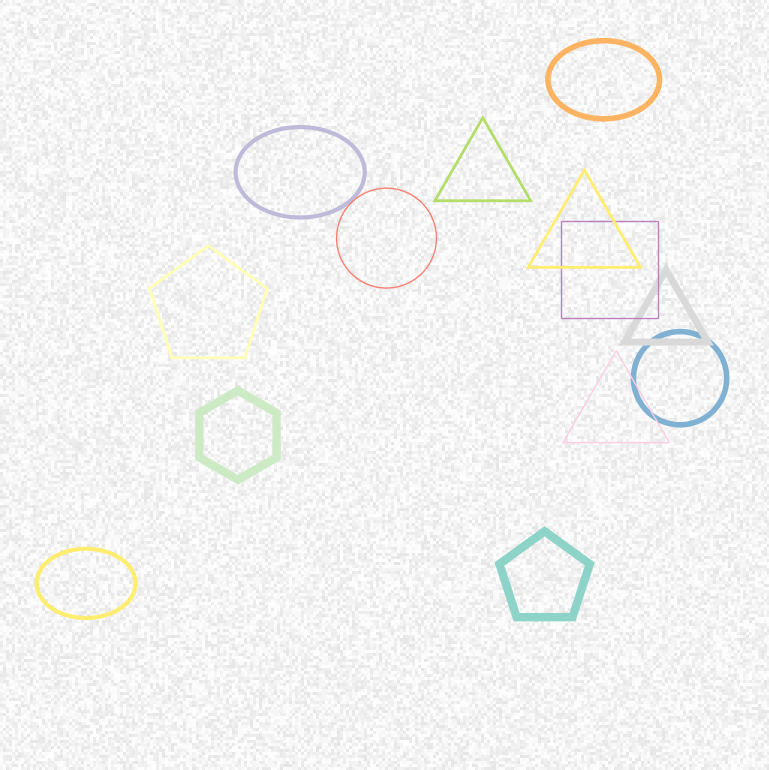[{"shape": "pentagon", "thickness": 3, "radius": 0.31, "center": [0.707, 0.248]}, {"shape": "pentagon", "thickness": 1, "radius": 0.4, "center": [0.271, 0.6]}, {"shape": "oval", "thickness": 1.5, "radius": 0.42, "center": [0.39, 0.776]}, {"shape": "circle", "thickness": 0.5, "radius": 0.32, "center": [0.502, 0.691]}, {"shape": "circle", "thickness": 2, "radius": 0.3, "center": [0.883, 0.509]}, {"shape": "oval", "thickness": 2, "radius": 0.36, "center": [0.784, 0.896]}, {"shape": "triangle", "thickness": 1, "radius": 0.36, "center": [0.627, 0.775]}, {"shape": "triangle", "thickness": 0.5, "radius": 0.4, "center": [0.8, 0.465]}, {"shape": "triangle", "thickness": 2.5, "radius": 0.31, "center": [0.865, 0.587]}, {"shape": "square", "thickness": 0.5, "radius": 0.32, "center": [0.792, 0.65]}, {"shape": "hexagon", "thickness": 3, "radius": 0.29, "center": [0.309, 0.435]}, {"shape": "triangle", "thickness": 1, "radius": 0.42, "center": [0.759, 0.695]}, {"shape": "oval", "thickness": 1.5, "radius": 0.32, "center": [0.112, 0.242]}]